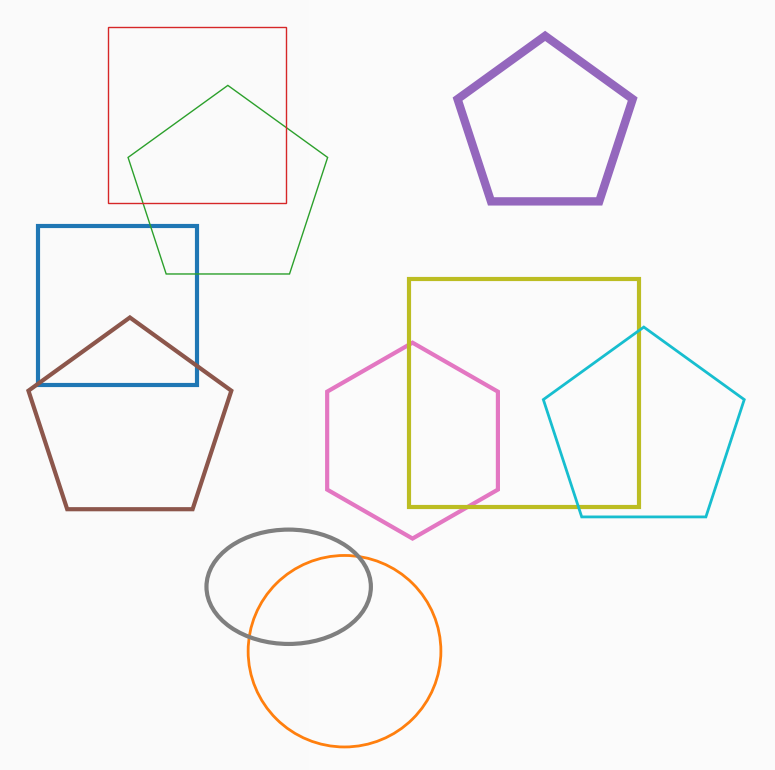[{"shape": "square", "thickness": 1.5, "radius": 0.52, "center": [0.151, 0.603]}, {"shape": "circle", "thickness": 1, "radius": 0.62, "center": [0.445, 0.154]}, {"shape": "pentagon", "thickness": 0.5, "radius": 0.68, "center": [0.294, 0.754]}, {"shape": "square", "thickness": 0.5, "radius": 0.57, "center": [0.254, 0.851]}, {"shape": "pentagon", "thickness": 3, "radius": 0.59, "center": [0.703, 0.835]}, {"shape": "pentagon", "thickness": 1.5, "radius": 0.69, "center": [0.168, 0.45]}, {"shape": "hexagon", "thickness": 1.5, "radius": 0.64, "center": [0.532, 0.428]}, {"shape": "oval", "thickness": 1.5, "radius": 0.53, "center": [0.372, 0.238]}, {"shape": "square", "thickness": 1.5, "radius": 0.74, "center": [0.676, 0.49]}, {"shape": "pentagon", "thickness": 1, "radius": 0.68, "center": [0.831, 0.439]}]